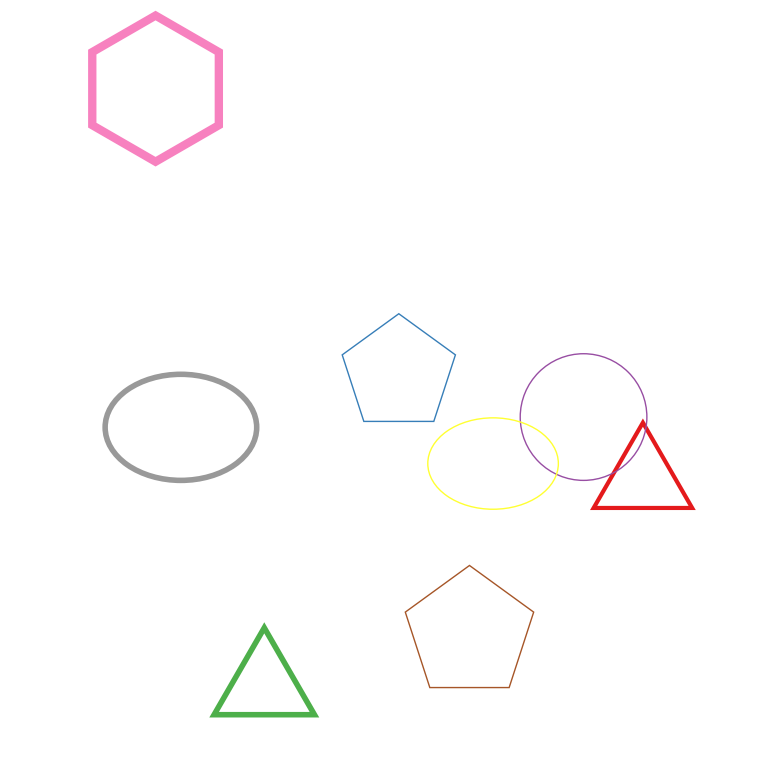[{"shape": "triangle", "thickness": 1.5, "radius": 0.37, "center": [0.835, 0.377]}, {"shape": "pentagon", "thickness": 0.5, "radius": 0.39, "center": [0.518, 0.515]}, {"shape": "triangle", "thickness": 2, "radius": 0.38, "center": [0.343, 0.109]}, {"shape": "circle", "thickness": 0.5, "radius": 0.41, "center": [0.758, 0.458]}, {"shape": "oval", "thickness": 0.5, "radius": 0.42, "center": [0.64, 0.398]}, {"shape": "pentagon", "thickness": 0.5, "radius": 0.44, "center": [0.61, 0.178]}, {"shape": "hexagon", "thickness": 3, "radius": 0.47, "center": [0.202, 0.885]}, {"shape": "oval", "thickness": 2, "radius": 0.49, "center": [0.235, 0.445]}]